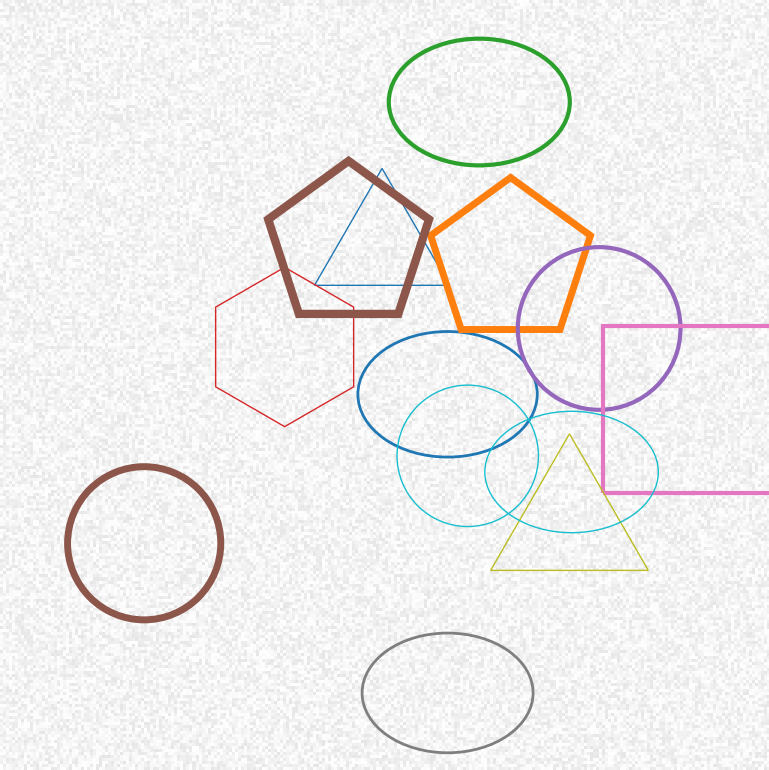[{"shape": "triangle", "thickness": 0.5, "radius": 0.51, "center": [0.496, 0.68]}, {"shape": "oval", "thickness": 1, "radius": 0.58, "center": [0.581, 0.488]}, {"shape": "pentagon", "thickness": 2.5, "radius": 0.55, "center": [0.663, 0.66]}, {"shape": "oval", "thickness": 1.5, "radius": 0.59, "center": [0.622, 0.867]}, {"shape": "hexagon", "thickness": 0.5, "radius": 0.52, "center": [0.37, 0.549]}, {"shape": "circle", "thickness": 1.5, "radius": 0.53, "center": [0.778, 0.573]}, {"shape": "pentagon", "thickness": 3, "radius": 0.55, "center": [0.453, 0.681]}, {"shape": "circle", "thickness": 2.5, "radius": 0.5, "center": [0.187, 0.294]}, {"shape": "square", "thickness": 1.5, "radius": 0.54, "center": [0.892, 0.468]}, {"shape": "oval", "thickness": 1, "radius": 0.56, "center": [0.581, 0.1]}, {"shape": "triangle", "thickness": 0.5, "radius": 0.59, "center": [0.74, 0.318]}, {"shape": "oval", "thickness": 0.5, "radius": 0.56, "center": [0.742, 0.387]}, {"shape": "circle", "thickness": 0.5, "radius": 0.46, "center": [0.607, 0.408]}]